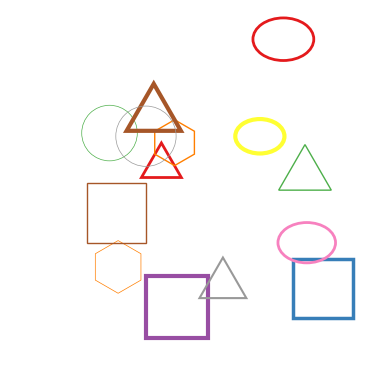[{"shape": "triangle", "thickness": 2, "radius": 0.3, "center": [0.419, 0.569]}, {"shape": "oval", "thickness": 2, "radius": 0.4, "center": [0.736, 0.898]}, {"shape": "square", "thickness": 2.5, "radius": 0.39, "center": [0.839, 0.25]}, {"shape": "triangle", "thickness": 1, "radius": 0.39, "center": [0.792, 0.546]}, {"shape": "circle", "thickness": 0.5, "radius": 0.36, "center": [0.284, 0.654]}, {"shape": "square", "thickness": 3, "radius": 0.4, "center": [0.46, 0.203]}, {"shape": "hexagon", "thickness": 1, "radius": 0.3, "center": [0.453, 0.629]}, {"shape": "hexagon", "thickness": 0.5, "radius": 0.34, "center": [0.307, 0.307]}, {"shape": "oval", "thickness": 3, "radius": 0.32, "center": [0.675, 0.646]}, {"shape": "triangle", "thickness": 3, "radius": 0.41, "center": [0.399, 0.701]}, {"shape": "square", "thickness": 1, "radius": 0.39, "center": [0.302, 0.447]}, {"shape": "oval", "thickness": 2, "radius": 0.37, "center": [0.797, 0.37]}, {"shape": "triangle", "thickness": 1.5, "radius": 0.35, "center": [0.579, 0.261]}, {"shape": "circle", "thickness": 0.5, "radius": 0.39, "center": [0.379, 0.646]}]